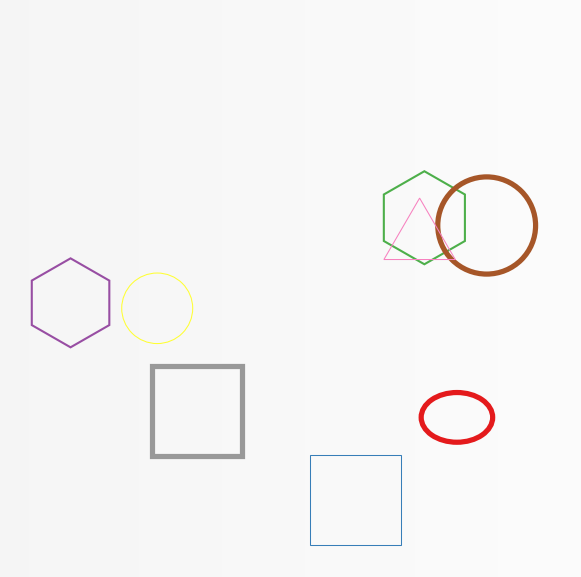[{"shape": "oval", "thickness": 2.5, "radius": 0.31, "center": [0.786, 0.276]}, {"shape": "square", "thickness": 0.5, "radius": 0.39, "center": [0.611, 0.134]}, {"shape": "hexagon", "thickness": 1, "radius": 0.4, "center": [0.73, 0.622]}, {"shape": "hexagon", "thickness": 1, "radius": 0.39, "center": [0.121, 0.475]}, {"shape": "circle", "thickness": 0.5, "radius": 0.31, "center": [0.27, 0.465]}, {"shape": "circle", "thickness": 2.5, "radius": 0.42, "center": [0.837, 0.609]}, {"shape": "triangle", "thickness": 0.5, "radius": 0.35, "center": [0.722, 0.585]}, {"shape": "square", "thickness": 2.5, "radius": 0.39, "center": [0.339, 0.288]}]